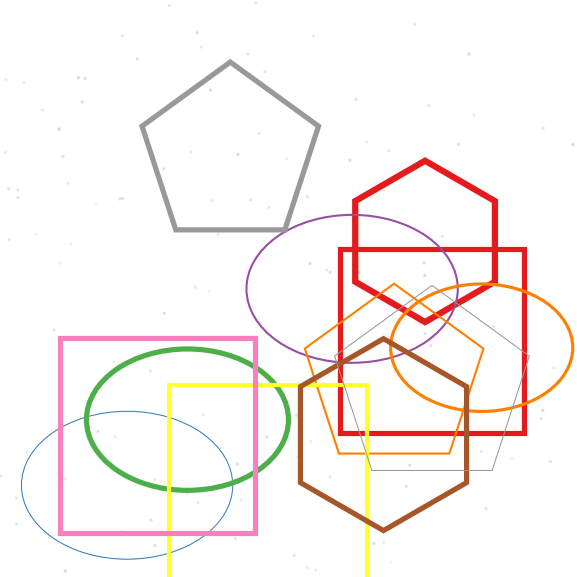[{"shape": "hexagon", "thickness": 3, "radius": 0.7, "center": [0.736, 0.581]}, {"shape": "square", "thickness": 2.5, "radius": 0.8, "center": [0.748, 0.409]}, {"shape": "oval", "thickness": 0.5, "radius": 0.91, "center": [0.22, 0.159]}, {"shape": "oval", "thickness": 2.5, "radius": 0.87, "center": [0.325, 0.272]}, {"shape": "oval", "thickness": 1, "radius": 0.91, "center": [0.61, 0.499]}, {"shape": "oval", "thickness": 1.5, "radius": 0.79, "center": [0.834, 0.397]}, {"shape": "pentagon", "thickness": 1, "radius": 0.81, "center": [0.682, 0.345]}, {"shape": "square", "thickness": 2, "radius": 0.86, "center": [0.463, 0.162]}, {"shape": "hexagon", "thickness": 2.5, "radius": 0.83, "center": [0.664, 0.247]}, {"shape": "square", "thickness": 2.5, "radius": 0.84, "center": [0.272, 0.245]}, {"shape": "pentagon", "thickness": 2.5, "radius": 0.8, "center": [0.399, 0.731]}, {"shape": "pentagon", "thickness": 0.5, "radius": 0.89, "center": [0.748, 0.328]}]